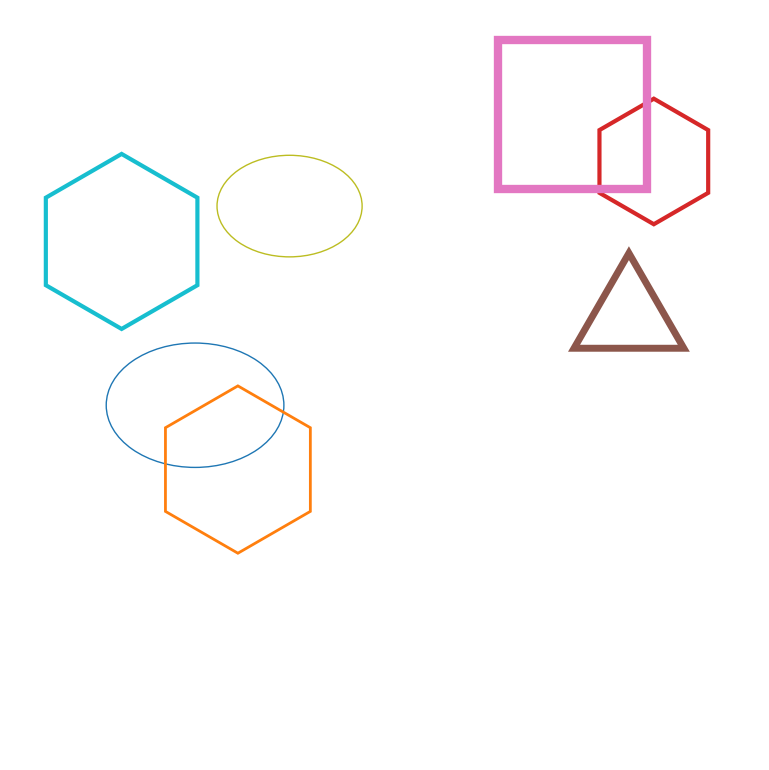[{"shape": "oval", "thickness": 0.5, "radius": 0.58, "center": [0.253, 0.474]}, {"shape": "hexagon", "thickness": 1, "radius": 0.54, "center": [0.309, 0.39]}, {"shape": "hexagon", "thickness": 1.5, "radius": 0.41, "center": [0.849, 0.79]}, {"shape": "triangle", "thickness": 2.5, "radius": 0.41, "center": [0.817, 0.589]}, {"shape": "square", "thickness": 3, "radius": 0.48, "center": [0.744, 0.851]}, {"shape": "oval", "thickness": 0.5, "radius": 0.47, "center": [0.376, 0.732]}, {"shape": "hexagon", "thickness": 1.5, "radius": 0.57, "center": [0.158, 0.686]}]